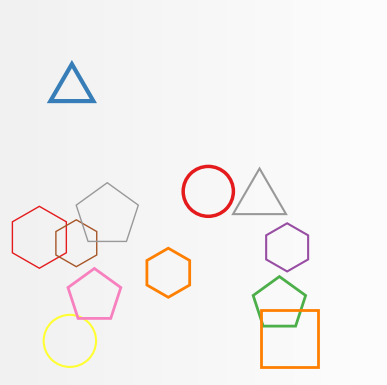[{"shape": "circle", "thickness": 2.5, "radius": 0.32, "center": [0.538, 0.503]}, {"shape": "hexagon", "thickness": 1, "radius": 0.4, "center": [0.102, 0.384]}, {"shape": "triangle", "thickness": 3, "radius": 0.32, "center": [0.186, 0.769]}, {"shape": "pentagon", "thickness": 2, "radius": 0.36, "center": [0.721, 0.211]}, {"shape": "hexagon", "thickness": 1.5, "radius": 0.31, "center": [0.741, 0.357]}, {"shape": "hexagon", "thickness": 2, "radius": 0.32, "center": [0.434, 0.292]}, {"shape": "square", "thickness": 2, "radius": 0.37, "center": [0.748, 0.121]}, {"shape": "circle", "thickness": 1.5, "radius": 0.34, "center": [0.18, 0.115]}, {"shape": "hexagon", "thickness": 1, "radius": 0.3, "center": [0.197, 0.368]}, {"shape": "pentagon", "thickness": 2, "radius": 0.36, "center": [0.244, 0.231]}, {"shape": "triangle", "thickness": 1.5, "radius": 0.39, "center": [0.67, 0.483]}, {"shape": "pentagon", "thickness": 1, "radius": 0.42, "center": [0.277, 0.441]}]